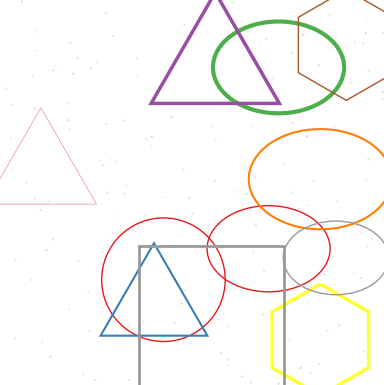[{"shape": "oval", "thickness": 1, "radius": 0.8, "center": [0.698, 0.354]}, {"shape": "circle", "thickness": 1, "radius": 0.8, "center": [0.425, 0.273]}, {"shape": "triangle", "thickness": 1.5, "radius": 0.8, "center": [0.4, 0.208]}, {"shape": "oval", "thickness": 3, "radius": 0.85, "center": [0.723, 0.825]}, {"shape": "triangle", "thickness": 2.5, "radius": 0.96, "center": [0.559, 0.828]}, {"shape": "oval", "thickness": 1.5, "radius": 0.93, "center": [0.832, 0.535]}, {"shape": "hexagon", "thickness": 2.5, "radius": 0.72, "center": [0.832, 0.117]}, {"shape": "hexagon", "thickness": 1, "radius": 0.72, "center": [0.9, 0.883]}, {"shape": "triangle", "thickness": 0.5, "radius": 0.83, "center": [0.106, 0.553]}, {"shape": "square", "thickness": 2, "radius": 0.94, "center": [0.55, 0.173]}, {"shape": "oval", "thickness": 1, "radius": 0.68, "center": [0.872, 0.33]}]